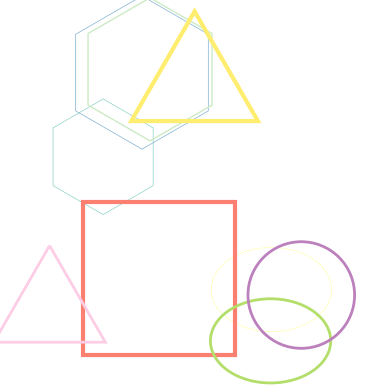[{"shape": "hexagon", "thickness": 0.5, "radius": 0.75, "center": [0.268, 0.593]}, {"shape": "oval", "thickness": 0.5, "radius": 0.78, "center": [0.705, 0.248]}, {"shape": "square", "thickness": 3, "radius": 0.99, "center": [0.413, 0.277]}, {"shape": "hexagon", "thickness": 0.5, "radius": 0.99, "center": [0.369, 0.812]}, {"shape": "oval", "thickness": 2, "radius": 0.78, "center": [0.703, 0.115]}, {"shape": "triangle", "thickness": 2, "radius": 0.84, "center": [0.129, 0.195]}, {"shape": "circle", "thickness": 2, "radius": 0.69, "center": [0.783, 0.234]}, {"shape": "hexagon", "thickness": 1, "radius": 0.93, "center": [0.39, 0.82]}, {"shape": "triangle", "thickness": 3, "radius": 0.95, "center": [0.505, 0.781]}]